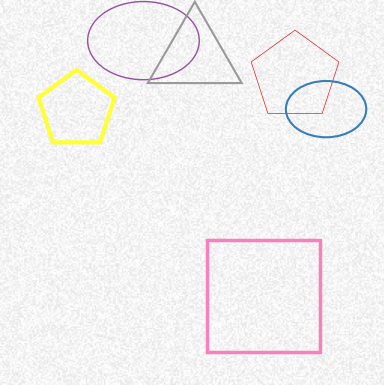[{"shape": "pentagon", "thickness": 0.5, "radius": 0.6, "center": [0.766, 0.802]}, {"shape": "oval", "thickness": 1.5, "radius": 0.52, "center": [0.847, 0.717]}, {"shape": "oval", "thickness": 1, "radius": 0.73, "center": [0.373, 0.894]}, {"shape": "pentagon", "thickness": 3, "radius": 0.52, "center": [0.199, 0.714]}, {"shape": "square", "thickness": 2.5, "radius": 0.73, "center": [0.685, 0.231]}, {"shape": "triangle", "thickness": 1.5, "radius": 0.7, "center": [0.506, 0.855]}]